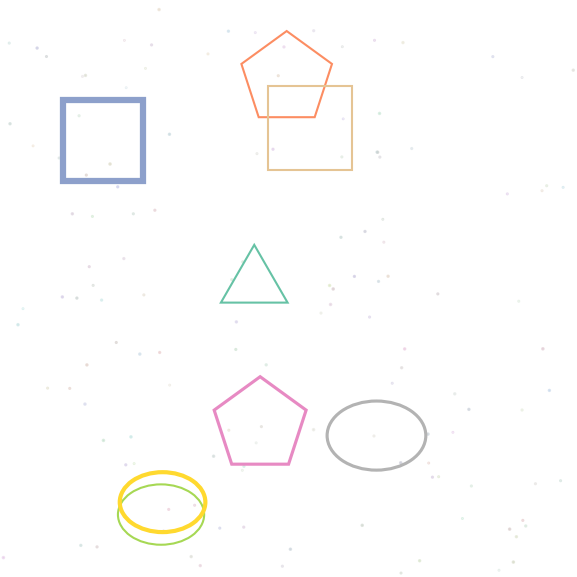[{"shape": "triangle", "thickness": 1, "radius": 0.33, "center": [0.44, 0.508]}, {"shape": "pentagon", "thickness": 1, "radius": 0.41, "center": [0.496, 0.863]}, {"shape": "square", "thickness": 3, "radius": 0.35, "center": [0.178, 0.756]}, {"shape": "pentagon", "thickness": 1.5, "radius": 0.42, "center": [0.45, 0.263]}, {"shape": "oval", "thickness": 1, "radius": 0.37, "center": [0.279, 0.108]}, {"shape": "oval", "thickness": 2, "radius": 0.37, "center": [0.281, 0.13]}, {"shape": "square", "thickness": 1, "radius": 0.36, "center": [0.537, 0.778]}, {"shape": "oval", "thickness": 1.5, "radius": 0.43, "center": [0.652, 0.245]}]